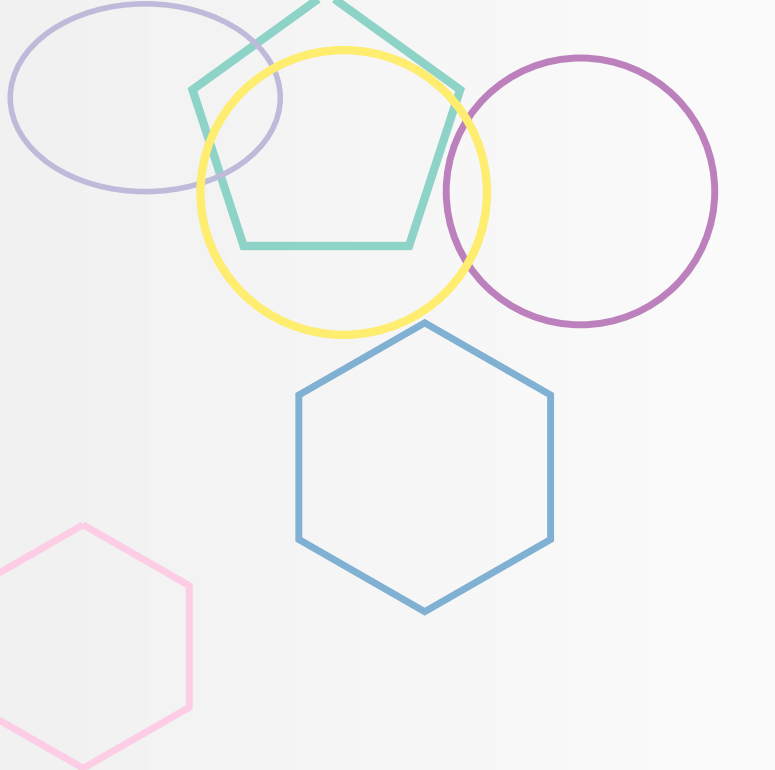[{"shape": "pentagon", "thickness": 3, "radius": 0.91, "center": [0.421, 0.827]}, {"shape": "oval", "thickness": 2, "radius": 0.87, "center": [0.187, 0.873]}, {"shape": "hexagon", "thickness": 2.5, "radius": 0.94, "center": [0.548, 0.393]}, {"shape": "hexagon", "thickness": 2.5, "radius": 0.79, "center": [0.107, 0.16]}, {"shape": "circle", "thickness": 2.5, "radius": 0.87, "center": [0.749, 0.751]}, {"shape": "circle", "thickness": 3, "radius": 0.92, "center": [0.444, 0.75]}]